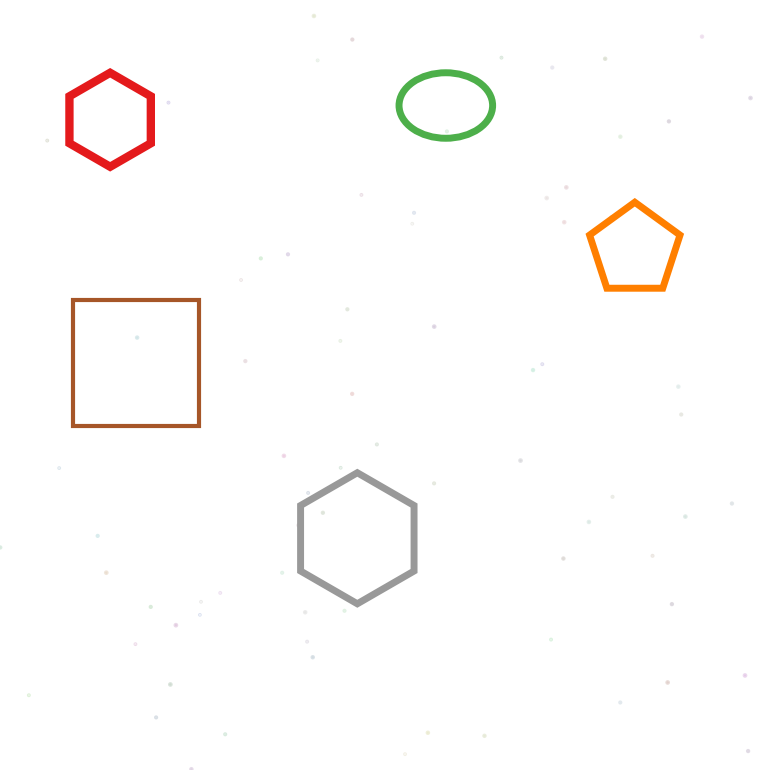[{"shape": "hexagon", "thickness": 3, "radius": 0.31, "center": [0.143, 0.844]}, {"shape": "oval", "thickness": 2.5, "radius": 0.3, "center": [0.579, 0.863]}, {"shape": "pentagon", "thickness": 2.5, "radius": 0.31, "center": [0.824, 0.676]}, {"shape": "square", "thickness": 1.5, "radius": 0.41, "center": [0.177, 0.529]}, {"shape": "hexagon", "thickness": 2.5, "radius": 0.43, "center": [0.464, 0.301]}]